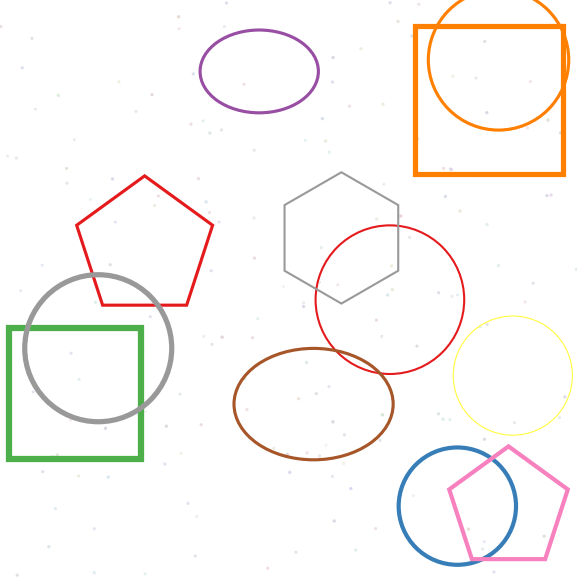[{"shape": "pentagon", "thickness": 1.5, "radius": 0.62, "center": [0.25, 0.571]}, {"shape": "circle", "thickness": 1, "radius": 0.64, "center": [0.675, 0.48]}, {"shape": "circle", "thickness": 2, "radius": 0.51, "center": [0.792, 0.123]}, {"shape": "square", "thickness": 3, "radius": 0.57, "center": [0.13, 0.318]}, {"shape": "oval", "thickness": 1.5, "radius": 0.51, "center": [0.449, 0.875]}, {"shape": "square", "thickness": 2.5, "radius": 0.64, "center": [0.847, 0.826]}, {"shape": "circle", "thickness": 1.5, "radius": 0.61, "center": [0.863, 0.895]}, {"shape": "circle", "thickness": 0.5, "radius": 0.52, "center": [0.888, 0.349]}, {"shape": "oval", "thickness": 1.5, "radius": 0.69, "center": [0.543, 0.299]}, {"shape": "pentagon", "thickness": 2, "radius": 0.54, "center": [0.881, 0.118]}, {"shape": "hexagon", "thickness": 1, "radius": 0.57, "center": [0.591, 0.587]}, {"shape": "circle", "thickness": 2.5, "radius": 0.64, "center": [0.17, 0.396]}]